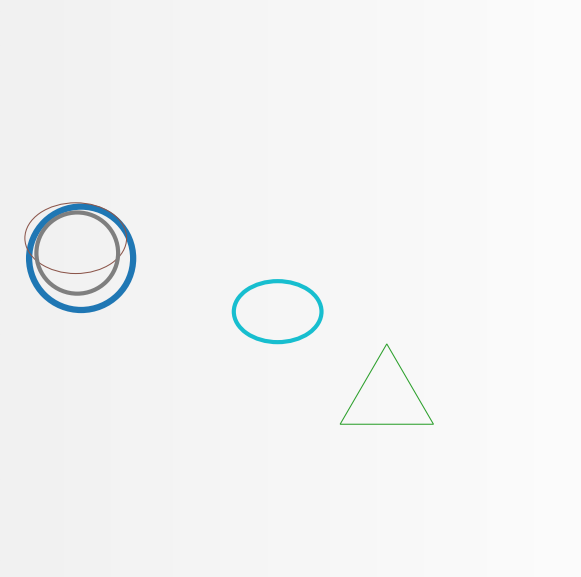[{"shape": "circle", "thickness": 3, "radius": 0.45, "center": [0.14, 0.552]}, {"shape": "triangle", "thickness": 0.5, "radius": 0.46, "center": [0.665, 0.311]}, {"shape": "oval", "thickness": 0.5, "radius": 0.44, "center": [0.13, 0.587]}, {"shape": "circle", "thickness": 2, "radius": 0.35, "center": [0.133, 0.561]}, {"shape": "oval", "thickness": 2, "radius": 0.38, "center": [0.478, 0.459]}]